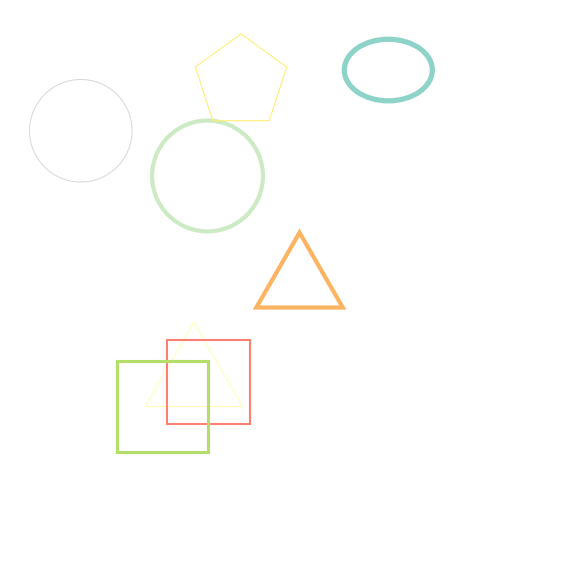[{"shape": "oval", "thickness": 2.5, "radius": 0.38, "center": [0.672, 0.878]}, {"shape": "triangle", "thickness": 0.5, "radius": 0.49, "center": [0.336, 0.344]}, {"shape": "square", "thickness": 1, "radius": 0.36, "center": [0.361, 0.337]}, {"shape": "triangle", "thickness": 2, "radius": 0.43, "center": [0.519, 0.51]}, {"shape": "square", "thickness": 1.5, "radius": 0.39, "center": [0.282, 0.295]}, {"shape": "circle", "thickness": 0.5, "radius": 0.44, "center": [0.14, 0.773]}, {"shape": "circle", "thickness": 2, "radius": 0.48, "center": [0.359, 0.694]}, {"shape": "pentagon", "thickness": 0.5, "radius": 0.42, "center": [0.417, 0.857]}]